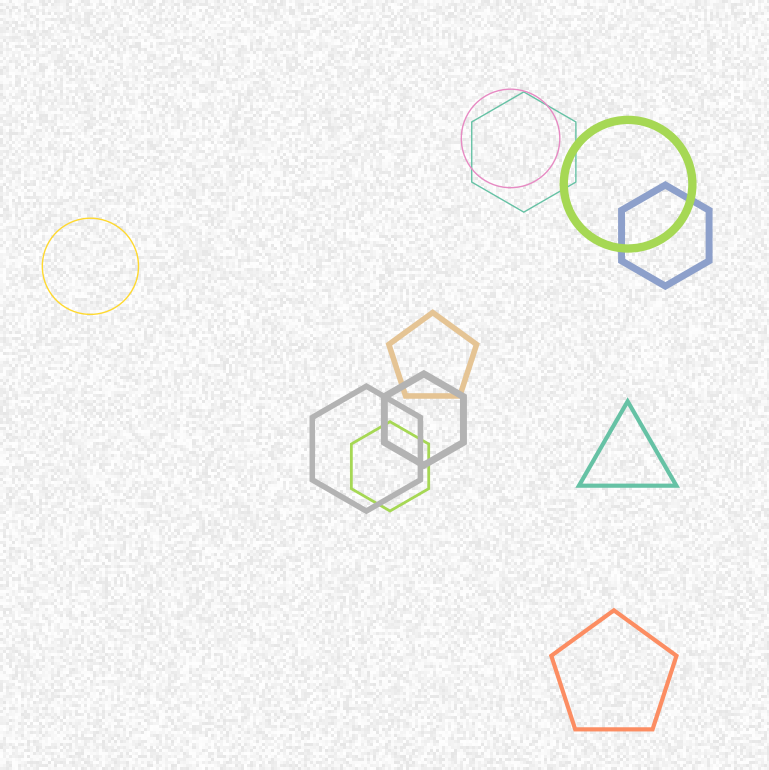[{"shape": "triangle", "thickness": 1.5, "radius": 0.37, "center": [0.815, 0.406]}, {"shape": "hexagon", "thickness": 0.5, "radius": 0.39, "center": [0.68, 0.803]}, {"shape": "pentagon", "thickness": 1.5, "radius": 0.43, "center": [0.797, 0.122]}, {"shape": "hexagon", "thickness": 2.5, "radius": 0.33, "center": [0.864, 0.694]}, {"shape": "circle", "thickness": 0.5, "radius": 0.32, "center": [0.663, 0.82]}, {"shape": "hexagon", "thickness": 1, "radius": 0.29, "center": [0.507, 0.394]}, {"shape": "circle", "thickness": 3, "radius": 0.42, "center": [0.816, 0.761]}, {"shape": "circle", "thickness": 0.5, "radius": 0.31, "center": [0.117, 0.654]}, {"shape": "pentagon", "thickness": 2, "radius": 0.3, "center": [0.562, 0.534]}, {"shape": "hexagon", "thickness": 2, "radius": 0.41, "center": [0.476, 0.417]}, {"shape": "hexagon", "thickness": 2.5, "radius": 0.3, "center": [0.551, 0.455]}]